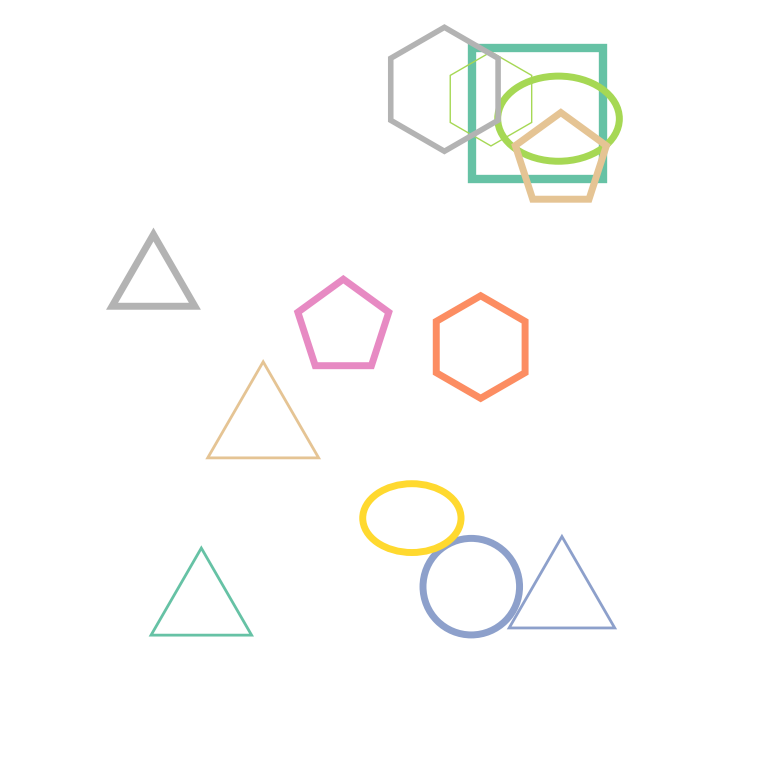[{"shape": "square", "thickness": 3, "radius": 0.43, "center": [0.698, 0.852]}, {"shape": "triangle", "thickness": 1, "radius": 0.38, "center": [0.261, 0.213]}, {"shape": "hexagon", "thickness": 2.5, "radius": 0.33, "center": [0.624, 0.549]}, {"shape": "circle", "thickness": 2.5, "radius": 0.31, "center": [0.612, 0.238]}, {"shape": "triangle", "thickness": 1, "radius": 0.4, "center": [0.73, 0.224]}, {"shape": "pentagon", "thickness": 2.5, "radius": 0.31, "center": [0.446, 0.575]}, {"shape": "oval", "thickness": 2.5, "radius": 0.39, "center": [0.725, 0.846]}, {"shape": "hexagon", "thickness": 0.5, "radius": 0.31, "center": [0.638, 0.872]}, {"shape": "oval", "thickness": 2.5, "radius": 0.32, "center": [0.535, 0.327]}, {"shape": "pentagon", "thickness": 2.5, "radius": 0.31, "center": [0.728, 0.792]}, {"shape": "triangle", "thickness": 1, "radius": 0.42, "center": [0.342, 0.447]}, {"shape": "triangle", "thickness": 2.5, "radius": 0.31, "center": [0.199, 0.633]}, {"shape": "hexagon", "thickness": 2, "radius": 0.4, "center": [0.577, 0.884]}]